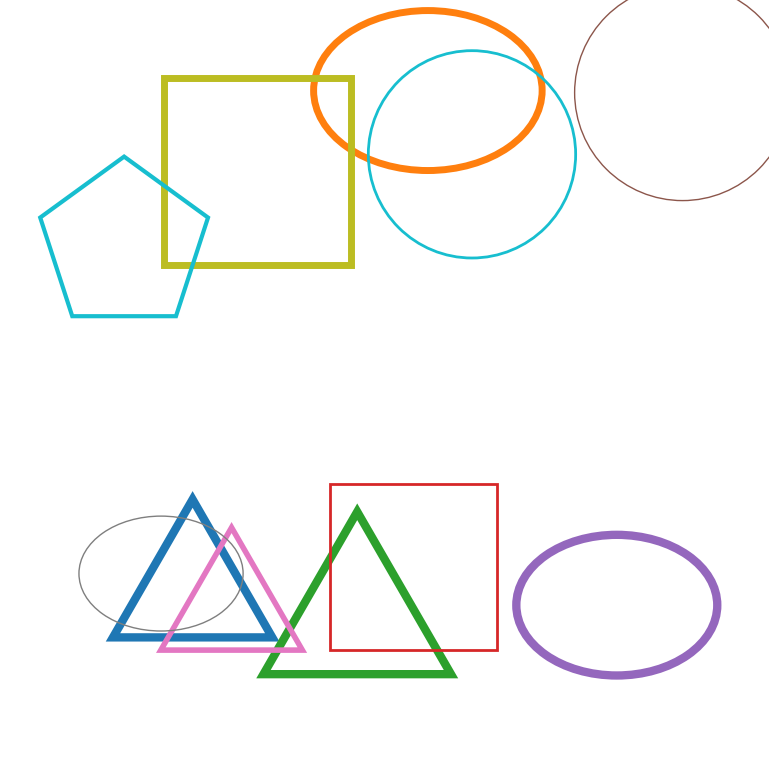[{"shape": "triangle", "thickness": 3, "radius": 0.6, "center": [0.25, 0.232]}, {"shape": "oval", "thickness": 2.5, "radius": 0.74, "center": [0.556, 0.882]}, {"shape": "triangle", "thickness": 3, "radius": 0.7, "center": [0.464, 0.195]}, {"shape": "square", "thickness": 1, "radius": 0.54, "center": [0.537, 0.264]}, {"shape": "oval", "thickness": 3, "radius": 0.65, "center": [0.801, 0.214]}, {"shape": "circle", "thickness": 0.5, "radius": 0.7, "center": [0.886, 0.88]}, {"shape": "triangle", "thickness": 2, "radius": 0.53, "center": [0.301, 0.209]}, {"shape": "oval", "thickness": 0.5, "radius": 0.53, "center": [0.209, 0.255]}, {"shape": "square", "thickness": 2.5, "radius": 0.61, "center": [0.334, 0.777]}, {"shape": "circle", "thickness": 1, "radius": 0.67, "center": [0.613, 0.8]}, {"shape": "pentagon", "thickness": 1.5, "radius": 0.57, "center": [0.161, 0.682]}]